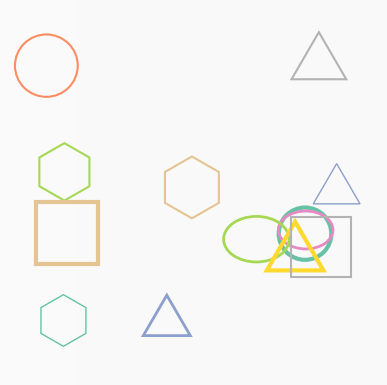[{"shape": "hexagon", "thickness": 1, "radius": 0.34, "center": [0.164, 0.168]}, {"shape": "circle", "thickness": 3, "radius": 0.34, "center": [0.787, 0.393]}, {"shape": "circle", "thickness": 1.5, "radius": 0.4, "center": [0.12, 0.83]}, {"shape": "triangle", "thickness": 2, "radius": 0.35, "center": [0.43, 0.163]}, {"shape": "triangle", "thickness": 1, "radius": 0.35, "center": [0.869, 0.505]}, {"shape": "oval", "thickness": 2, "radius": 0.35, "center": [0.789, 0.403]}, {"shape": "hexagon", "thickness": 1.5, "radius": 0.37, "center": [0.166, 0.554]}, {"shape": "oval", "thickness": 2, "radius": 0.42, "center": [0.662, 0.379]}, {"shape": "triangle", "thickness": 3, "radius": 0.42, "center": [0.762, 0.34]}, {"shape": "square", "thickness": 3, "radius": 0.4, "center": [0.174, 0.395]}, {"shape": "hexagon", "thickness": 1.5, "radius": 0.4, "center": [0.495, 0.513]}, {"shape": "triangle", "thickness": 1.5, "radius": 0.41, "center": [0.823, 0.835]}, {"shape": "square", "thickness": 1.5, "radius": 0.39, "center": [0.828, 0.358]}]